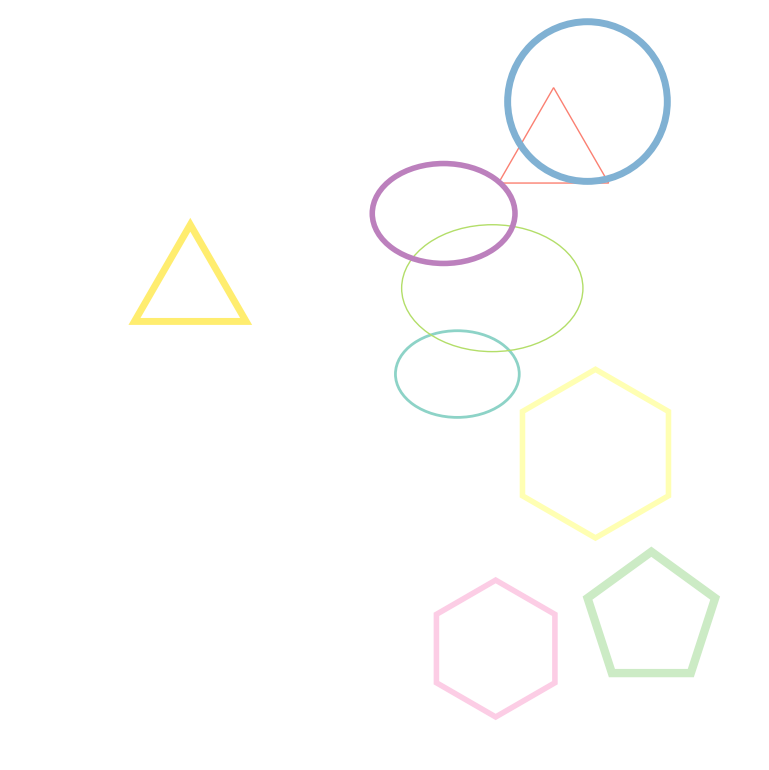[{"shape": "oval", "thickness": 1, "radius": 0.4, "center": [0.594, 0.514]}, {"shape": "hexagon", "thickness": 2, "radius": 0.55, "center": [0.773, 0.411]}, {"shape": "triangle", "thickness": 0.5, "radius": 0.41, "center": [0.719, 0.804]}, {"shape": "circle", "thickness": 2.5, "radius": 0.52, "center": [0.763, 0.868]}, {"shape": "oval", "thickness": 0.5, "radius": 0.59, "center": [0.639, 0.626]}, {"shape": "hexagon", "thickness": 2, "radius": 0.44, "center": [0.644, 0.158]}, {"shape": "oval", "thickness": 2, "radius": 0.46, "center": [0.576, 0.723]}, {"shape": "pentagon", "thickness": 3, "radius": 0.44, "center": [0.846, 0.196]}, {"shape": "triangle", "thickness": 2.5, "radius": 0.42, "center": [0.247, 0.624]}]